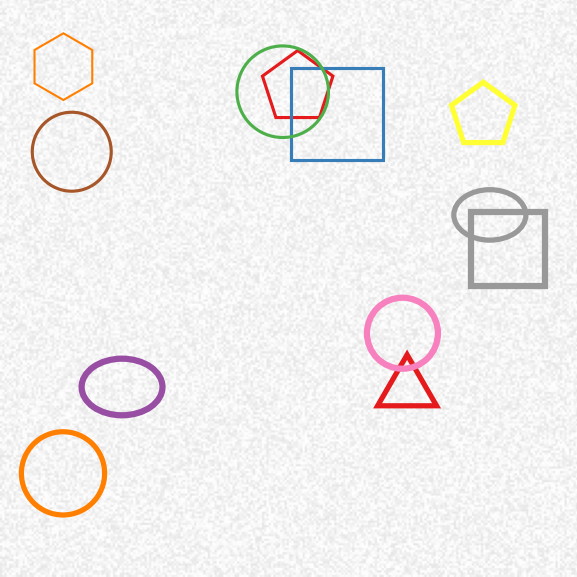[{"shape": "triangle", "thickness": 2.5, "radius": 0.29, "center": [0.705, 0.326]}, {"shape": "pentagon", "thickness": 1.5, "radius": 0.32, "center": [0.515, 0.847]}, {"shape": "square", "thickness": 1.5, "radius": 0.4, "center": [0.584, 0.801]}, {"shape": "circle", "thickness": 1.5, "radius": 0.4, "center": [0.49, 0.84]}, {"shape": "oval", "thickness": 3, "radius": 0.35, "center": [0.211, 0.329]}, {"shape": "hexagon", "thickness": 1, "radius": 0.29, "center": [0.11, 0.884]}, {"shape": "circle", "thickness": 2.5, "radius": 0.36, "center": [0.109, 0.179]}, {"shape": "pentagon", "thickness": 2.5, "radius": 0.29, "center": [0.837, 0.799]}, {"shape": "circle", "thickness": 1.5, "radius": 0.34, "center": [0.124, 0.736]}, {"shape": "circle", "thickness": 3, "radius": 0.31, "center": [0.697, 0.422]}, {"shape": "square", "thickness": 3, "radius": 0.32, "center": [0.879, 0.568]}, {"shape": "oval", "thickness": 2.5, "radius": 0.31, "center": [0.848, 0.627]}]